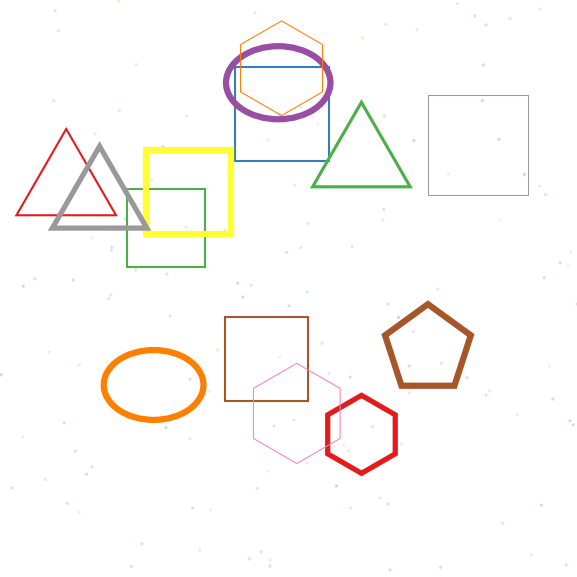[{"shape": "hexagon", "thickness": 2.5, "radius": 0.34, "center": [0.626, 0.247]}, {"shape": "triangle", "thickness": 1, "radius": 0.5, "center": [0.115, 0.676]}, {"shape": "square", "thickness": 1, "radius": 0.41, "center": [0.489, 0.802]}, {"shape": "triangle", "thickness": 1.5, "radius": 0.49, "center": [0.626, 0.724]}, {"shape": "square", "thickness": 1, "radius": 0.34, "center": [0.287, 0.604]}, {"shape": "oval", "thickness": 3, "radius": 0.45, "center": [0.482, 0.856]}, {"shape": "hexagon", "thickness": 0.5, "radius": 0.41, "center": [0.488, 0.881]}, {"shape": "oval", "thickness": 3, "radius": 0.43, "center": [0.266, 0.333]}, {"shape": "square", "thickness": 3, "radius": 0.37, "center": [0.327, 0.667]}, {"shape": "pentagon", "thickness": 3, "radius": 0.39, "center": [0.741, 0.394]}, {"shape": "square", "thickness": 1, "radius": 0.36, "center": [0.461, 0.378]}, {"shape": "hexagon", "thickness": 0.5, "radius": 0.43, "center": [0.514, 0.283]}, {"shape": "triangle", "thickness": 2.5, "radius": 0.47, "center": [0.172, 0.651]}, {"shape": "square", "thickness": 0.5, "radius": 0.43, "center": [0.828, 0.748]}]